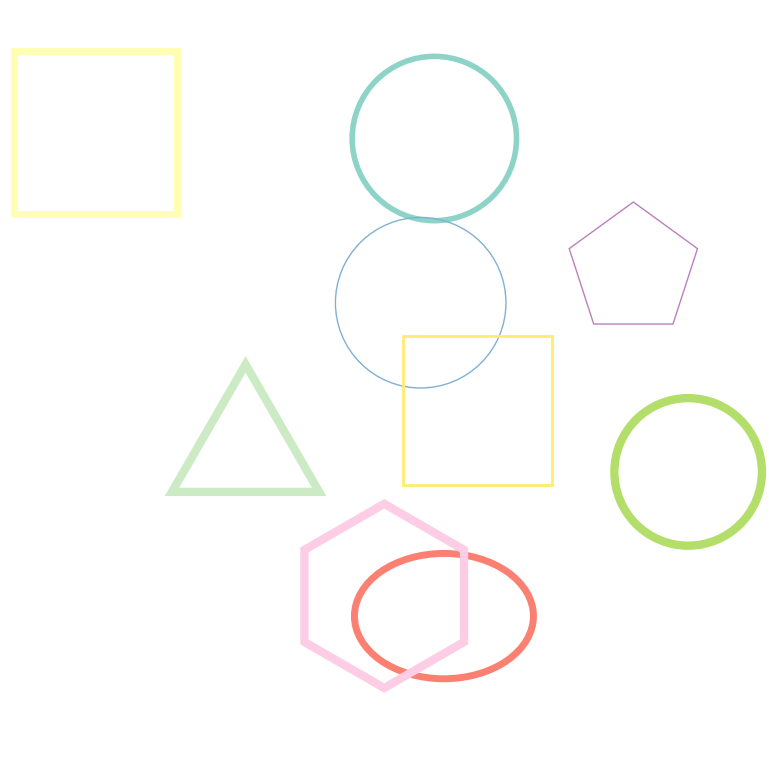[{"shape": "circle", "thickness": 2, "radius": 0.53, "center": [0.564, 0.82]}, {"shape": "square", "thickness": 2.5, "radius": 0.53, "center": [0.124, 0.828]}, {"shape": "oval", "thickness": 2.5, "radius": 0.58, "center": [0.577, 0.2]}, {"shape": "circle", "thickness": 0.5, "radius": 0.55, "center": [0.546, 0.607]}, {"shape": "circle", "thickness": 3, "radius": 0.48, "center": [0.894, 0.387]}, {"shape": "hexagon", "thickness": 3, "radius": 0.6, "center": [0.499, 0.226]}, {"shape": "pentagon", "thickness": 0.5, "radius": 0.44, "center": [0.823, 0.65]}, {"shape": "triangle", "thickness": 3, "radius": 0.55, "center": [0.319, 0.416]}, {"shape": "square", "thickness": 1, "radius": 0.48, "center": [0.62, 0.467]}]